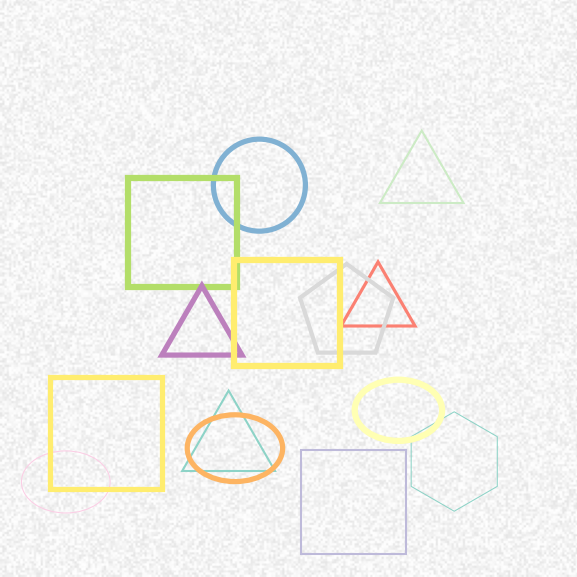[{"shape": "triangle", "thickness": 1, "radius": 0.46, "center": [0.396, 0.23]}, {"shape": "hexagon", "thickness": 0.5, "radius": 0.43, "center": [0.787, 0.2]}, {"shape": "oval", "thickness": 3, "radius": 0.38, "center": [0.69, 0.289]}, {"shape": "square", "thickness": 1, "radius": 0.45, "center": [0.612, 0.13]}, {"shape": "triangle", "thickness": 1.5, "radius": 0.37, "center": [0.655, 0.472]}, {"shape": "circle", "thickness": 2.5, "radius": 0.4, "center": [0.449, 0.679]}, {"shape": "oval", "thickness": 2.5, "radius": 0.41, "center": [0.407, 0.223]}, {"shape": "square", "thickness": 3, "radius": 0.47, "center": [0.316, 0.597]}, {"shape": "oval", "thickness": 0.5, "radius": 0.38, "center": [0.114, 0.165]}, {"shape": "pentagon", "thickness": 2, "radius": 0.42, "center": [0.6, 0.457]}, {"shape": "triangle", "thickness": 2.5, "radius": 0.4, "center": [0.35, 0.424]}, {"shape": "triangle", "thickness": 1, "radius": 0.42, "center": [0.73, 0.689]}, {"shape": "square", "thickness": 3, "radius": 0.46, "center": [0.497, 0.457]}, {"shape": "square", "thickness": 2.5, "radius": 0.49, "center": [0.183, 0.249]}]